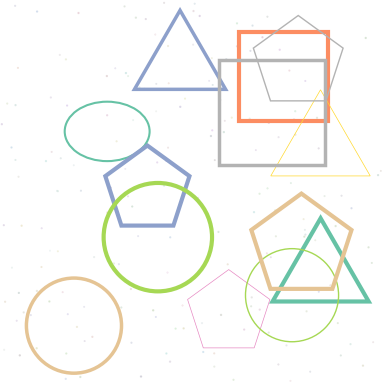[{"shape": "triangle", "thickness": 3, "radius": 0.72, "center": [0.833, 0.289]}, {"shape": "oval", "thickness": 1.5, "radius": 0.55, "center": [0.278, 0.659]}, {"shape": "square", "thickness": 3, "radius": 0.58, "center": [0.737, 0.801]}, {"shape": "triangle", "thickness": 2.5, "radius": 0.68, "center": [0.468, 0.836]}, {"shape": "pentagon", "thickness": 3, "radius": 0.57, "center": [0.383, 0.507]}, {"shape": "pentagon", "thickness": 0.5, "radius": 0.56, "center": [0.594, 0.187]}, {"shape": "circle", "thickness": 3, "radius": 0.7, "center": [0.41, 0.384]}, {"shape": "circle", "thickness": 1, "radius": 0.6, "center": [0.759, 0.233]}, {"shape": "triangle", "thickness": 0.5, "radius": 0.75, "center": [0.832, 0.618]}, {"shape": "pentagon", "thickness": 3, "radius": 0.68, "center": [0.783, 0.36]}, {"shape": "circle", "thickness": 2.5, "radius": 0.62, "center": [0.192, 0.154]}, {"shape": "pentagon", "thickness": 1, "radius": 0.61, "center": [0.775, 0.837]}, {"shape": "square", "thickness": 2.5, "radius": 0.68, "center": [0.707, 0.709]}]